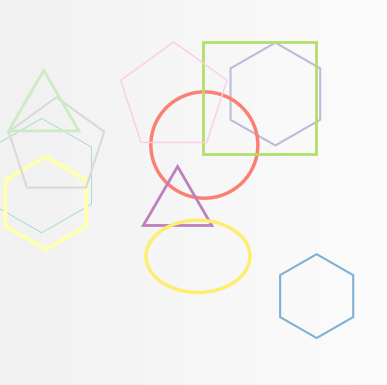[{"shape": "hexagon", "thickness": 0.5, "radius": 0.74, "center": [0.108, 0.544]}, {"shape": "hexagon", "thickness": 3, "radius": 0.6, "center": [0.118, 0.473]}, {"shape": "hexagon", "thickness": 1.5, "radius": 0.67, "center": [0.711, 0.756]}, {"shape": "circle", "thickness": 2.5, "radius": 0.69, "center": [0.527, 0.623]}, {"shape": "hexagon", "thickness": 1.5, "radius": 0.54, "center": [0.817, 0.231]}, {"shape": "square", "thickness": 2, "radius": 0.73, "center": [0.669, 0.745]}, {"shape": "pentagon", "thickness": 1, "radius": 0.72, "center": [0.449, 0.747]}, {"shape": "pentagon", "thickness": 1.5, "radius": 0.65, "center": [0.146, 0.618]}, {"shape": "triangle", "thickness": 2, "radius": 0.51, "center": [0.458, 0.465]}, {"shape": "triangle", "thickness": 2, "radius": 0.52, "center": [0.113, 0.712]}, {"shape": "oval", "thickness": 2.5, "radius": 0.67, "center": [0.511, 0.334]}]